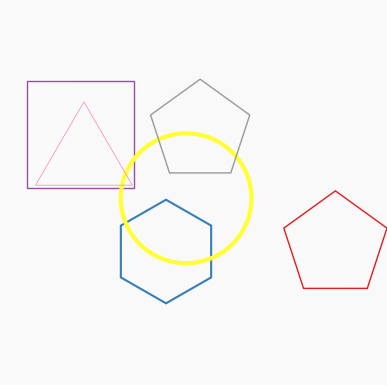[{"shape": "pentagon", "thickness": 1, "radius": 0.7, "center": [0.866, 0.364]}, {"shape": "hexagon", "thickness": 1.5, "radius": 0.67, "center": [0.428, 0.347]}, {"shape": "square", "thickness": 1, "radius": 0.69, "center": [0.207, 0.651]}, {"shape": "circle", "thickness": 3, "radius": 0.84, "center": [0.48, 0.485]}, {"shape": "triangle", "thickness": 0.5, "radius": 0.72, "center": [0.217, 0.591]}, {"shape": "pentagon", "thickness": 1, "radius": 0.67, "center": [0.517, 0.66]}]